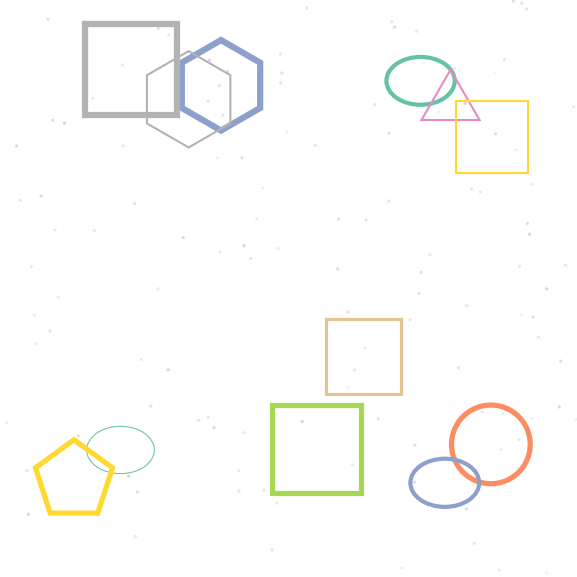[{"shape": "oval", "thickness": 0.5, "radius": 0.29, "center": [0.209, 0.22]}, {"shape": "oval", "thickness": 2, "radius": 0.3, "center": [0.728, 0.859]}, {"shape": "circle", "thickness": 2.5, "radius": 0.34, "center": [0.85, 0.23]}, {"shape": "oval", "thickness": 2, "radius": 0.3, "center": [0.77, 0.163]}, {"shape": "hexagon", "thickness": 3, "radius": 0.39, "center": [0.383, 0.851]}, {"shape": "triangle", "thickness": 1, "radius": 0.29, "center": [0.78, 0.82]}, {"shape": "square", "thickness": 2.5, "radius": 0.38, "center": [0.548, 0.222]}, {"shape": "pentagon", "thickness": 2.5, "radius": 0.35, "center": [0.128, 0.167]}, {"shape": "square", "thickness": 1, "radius": 0.31, "center": [0.852, 0.762]}, {"shape": "square", "thickness": 1.5, "radius": 0.33, "center": [0.629, 0.382]}, {"shape": "square", "thickness": 3, "radius": 0.4, "center": [0.227, 0.879]}, {"shape": "hexagon", "thickness": 1, "radius": 0.42, "center": [0.327, 0.827]}]